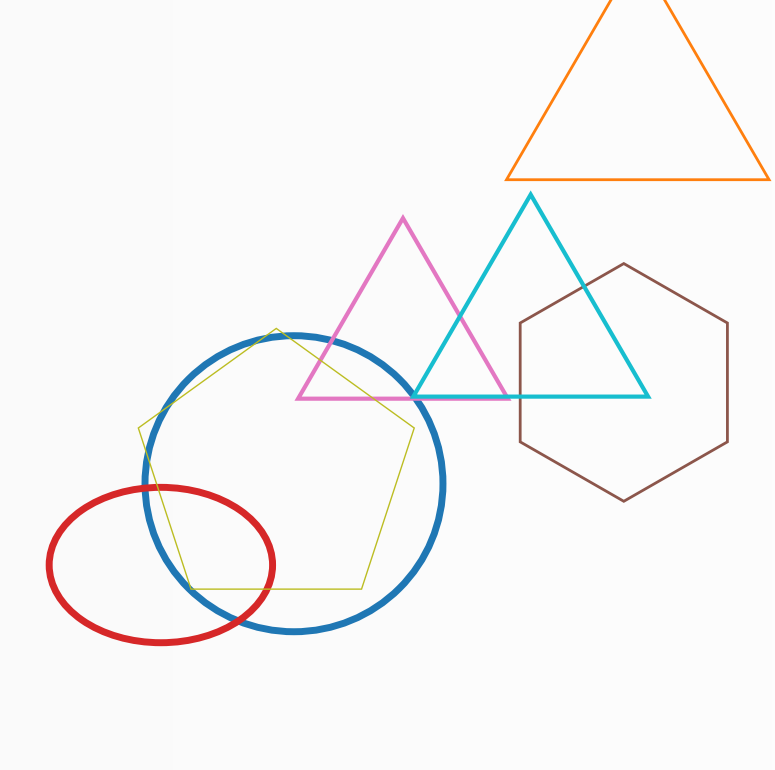[{"shape": "circle", "thickness": 2.5, "radius": 0.96, "center": [0.379, 0.372]}, {"shape": "triangle", "thickness": 1, "radius": 0.98, "center": [0.823, 0.864]}, {"shape": "oval", "thickness": 2.5, "radius": 0.72, "center": [0.208, 0.266]}, {"shape": "hexagon", "thickness": 1, "radius": 0.77, "center": [0.805, 0.503]}, {"shape": "triangle", "thickness": 1.5, "radius": 0.78, "center": [0.52, 0.56]}, {"shape": "pentagon", "thickness": 0.5, "radius": 0.94, "center": [0.356, 0.386]}, {"shape": "triangle", "thickness": 1.5, "radius": 0.87, "center": [0.685, 0.572]}]